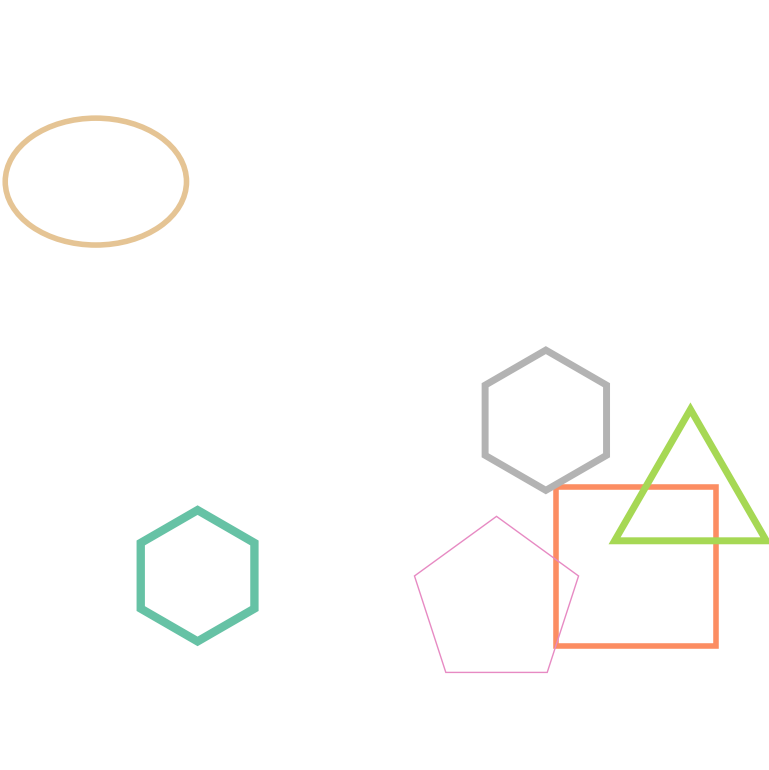[{"shape": "hexagon", "thickness": 3, "radius": 0.43, "center": [0.257, 0.252]}, {"shape": "square", "thickness": 2, "radius": 0.52, "center": [0.826, 0.264]}, {"shape": "pentagon", "thickness": 0.5, "radius": 0.56, "center": [0.645, 0.217]}, {"shape": "triangle", "thickness": 2.5, "radius": 0.57, "center": [0.897, 0.355]}, {"shape": "oval", "thickness": 2, "radius": 0.59, "center": [0.125, 0.764]}, {"shape": "hexagon", "thickness": 2.5, "radius": 0.46, "center": [0.709, 0.454]}]